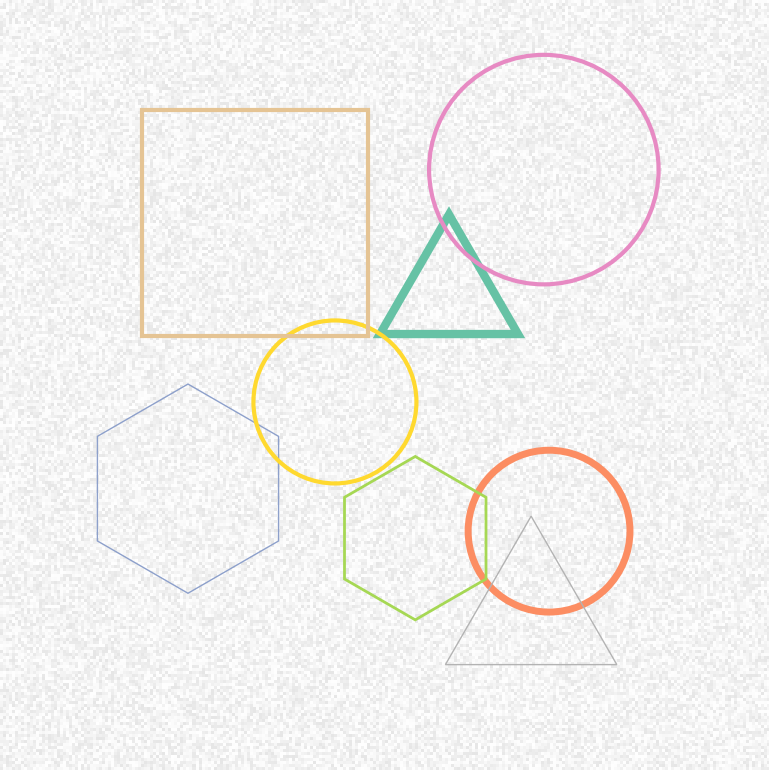[{"shape": "triangle", "thickness": 3, "radius": 0.52, "center": [0.583, 0.618]}, {"shape": "circle", "thickness": 2.5, "radius": 0.53, "center": [0.713, 0.31]}, {"shape": "hexagon", "thickness": 0.5, "radius": 0.68, "center": [0.244, 0.365]}, {"shape": "circle", "thickness": 1.5, "radius": 0.75, "center": [0.706, 0.78]}, {"shape": "hexagon", "thickness": 1, "radius": 0.53, "center": [0.539, 0.301]}, {"shape": "circle", "thickness": 1.5, "radius": 0.53, "center": [0.435, 0.478]}, {"shape": "square", "thickness": 1.5, "radius": 0.73, "center": [0.331, 0.711]}, {"shape": "triangle", "thickness": 0.5, "radius": 0.64, "center": [0.69, 0.201]}]